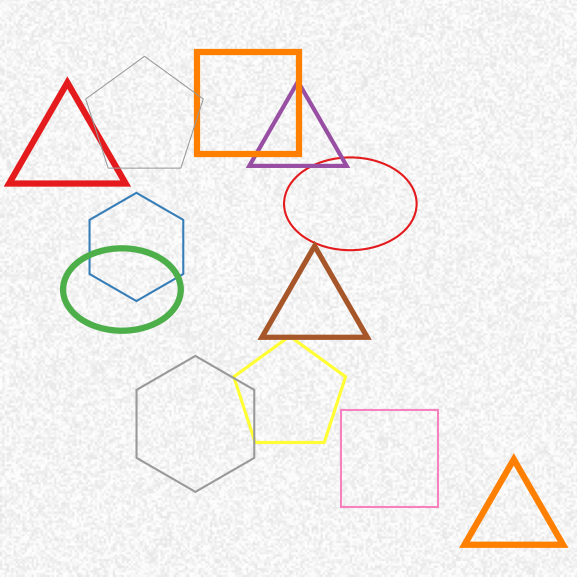[{"shape": "oval", "thickness": 1, "radius": 0.57, "center": [0.607, 0.646]}, {"shape": "triangle", "thickness": 3, "radius": 0.58, "center": [0.117, 0.74]}, {"shape": "hexagon", "thickness": 1, "radius": 0.47, "center": [0.236, 0.572]}, {"shape": "oval", "thickness": 3, "radius": 0.51, "center": [0.211, 0.498]}, {"shape": "triangle", "thickness": 2, "radius": 0.49, "center": [0.516, 0.761]}, {"shape": "triangle", "thickness": 3, "radius": 0.49, "center": [0.89, 0.105]}, {"shape": "square", "thickness": 3, "radius": 0.44, "center": [0.429, 0.82]}, {"shape": "pentagon", "thickness": 1.5, "radius": 0.51, "center": [0.502, 0.315]}, {"shape": "triangle", "thickness": 2.5, "radius": 0.53, "center": [0.545, 0.468]}, {"shape": "square", "thickness": 1, "radius": 0.42, "center": [0.674, 0.205]}, {"shape": "hexagon", "thickness": 1, "radius": 0.59, "center": [0.338, 0.265]}, {"shape": "pentagon", "thickness": 0.5, "radius": 0.54, "center": [0.25, 0.795]}]